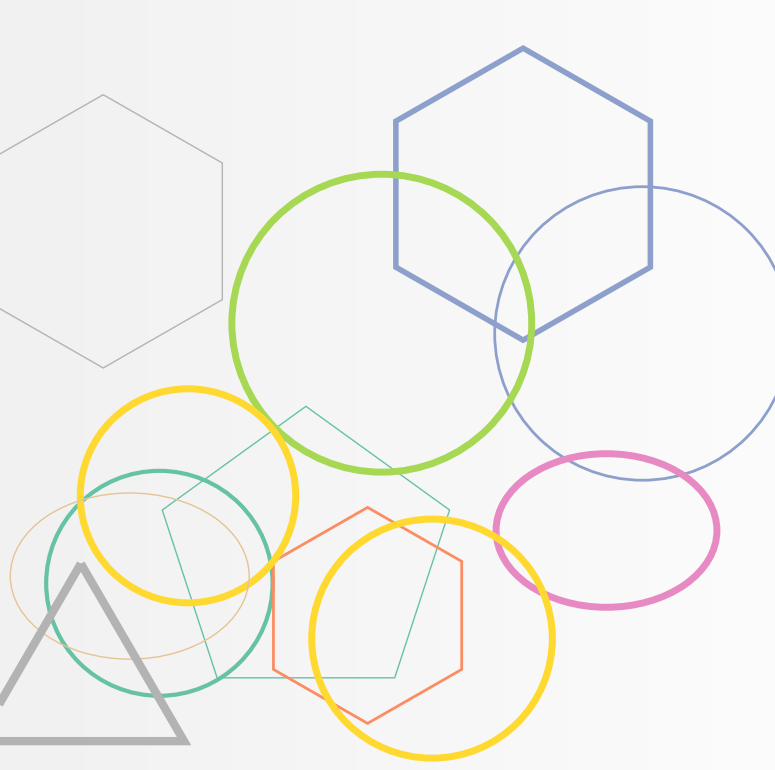[{"shape": "pentagon", "thickness": 0.5, "radius": 0.97, "center": [0.395, 0.277]}, {"shape": "circle", "thickness": 1.5, "radius": 0.73, "center": [0.206, 0.242]}, {"shape": "hexagon", "thickness": 1, "radius": 0.7, "center": [0.474, 0.201]}, {"shape": "hexagon", "thickness": 2, "radius": 0.95, "center": [0.675, 0.748]}, {"shape": "circle", "thickness": 1, "radius": 0.95, "center": [0.829, 0.567]}, {"shape": "oval", "thickness": 2.5, "radius": 0.71, "center": [0.783, 0.311]}, {"shape": "circle", "thickness": 2.5, "radius": 0.97, "center": [0.493, 0.58]}, {"shape": "circle", "thickness": 2.5, "radius": 0.69, "center": [0.243, 0.356]}, {"shape": "circle", "thickness": 2.5, "radius": 0.78, "center": [0.557, 0.171]}, {"shape": "oval", "thickness": 0.5, "radius": 0.77, "center": [0.167, 0.252]}, {"shape": "triangle", "thickness": 3, "radius": 0.77, "center": [0.104, 0.114]}, {"shape": "hexagon", "thickness": 0.5, "radius": 0.89, "center": [0.133, 0.7]}]